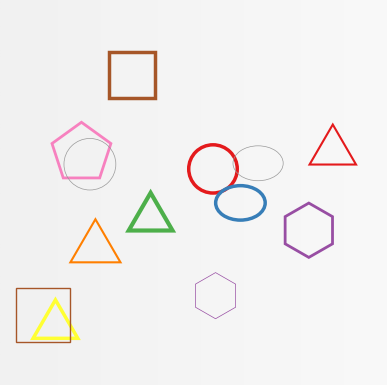[{"shape": "triangle", "thickness": 1.5, "radius": 0.35, "center": [0.859, 0.607]}, {"shape": "circle", "thickness": 2.5, "radius": 0.31, "center": [0.55, 0.561]}, {"shape": "oval", "thickness": 2.5, "radius": 0.32, "center": [0.62, 0.473]}, {"shape": "triangle", "thickness": 3, "radius": 0.33, "center": [0.389, 0.434]}, {"shape": "hexagon", "thickness": 2, "radius": 0.35, "center": [0.797, 0.402]}, {"shape": "hexagon", "thickness": 0.5, "radius": 0.3, "center": [0.556, 0.232]}, {"shape": "triangle", "thickness": 1.5, "radius": 0.37, "center": [0.246, 0.356]}, {"shape": "triangle", "thickness": 2.5, "radius": 0.33, "center": [0.143, 0.155]}, {"shape": "square", "thickness": 1, "radius": 0.35, "center": [0.111, 0.182]}, {"shape": "square", "thickness": 2.5, "radius": 0.3, "center": [0.341, 0.805]}, {"shape": "pentagon", "thickness": 2, "radius": 0.4, "center": [0.21, 0.603]}, {"shape": "circle", "thickness": 0.5, "radius": 0.33, "center": [0.232, 0.573]}, {"shape": "oval", "thickness": 0.5, "radius": 0.32, "center": [0.666, 0.576]}]